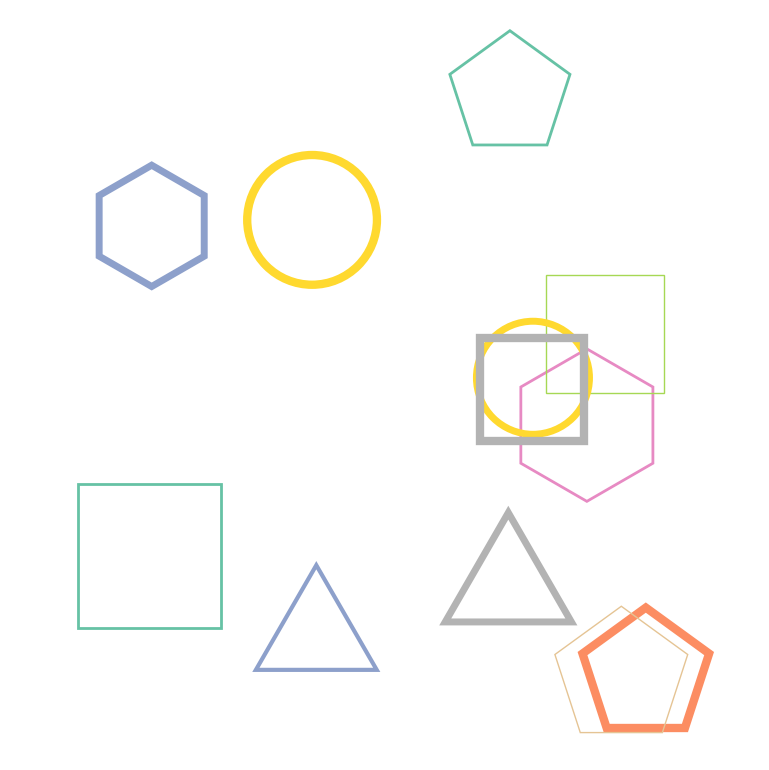[{"shape": "pentagon", "thickness": 1, "radius": 0.41, "center": [0.662, 0.878]}, {"shape": "square", "thickness": 1, "radius": 0.47, "center": [0.194, 0.278]}, {"shape": "pentagon", "thickness": 3, "radius": 0.43, "center": [0.839, 0.124]}, {"shape": "hexagon", "thickness": 2.5, "radius": 0.39, "center": [0.197, 0.707]}, {"shape": "triangle", "thickness": 1.5, "radius": 0.45, "center": [0.411, 0.175]}, {"shape": "hexagon", "thickness": 1, "radius": 0.5, "center": [0.762, 0.448]}, {"shape": "square", "thickness": 0.5, "radius": 0.38, "center": [0.786, 0.567]}, {"shape": "circle", "thickness": 2.5, "radius": 0.37, "center": [0.692, 0.509]}, {"shape": "circle", "thickness": 3, "radius": 0.42, "center": [0.405, 0.714]}, {"shape": "pentagon", "thickness": 0.5, "radius": 0.45, "center": [0.807, 0.122]}, {"shape": "triangle", "thickness": 2.5, "radius": 0.47, "center": [0.66, 0.24]}, {"shape": "square", "thickness": 3, "radius": 0.34, "center": [0.691, 0.494]}]